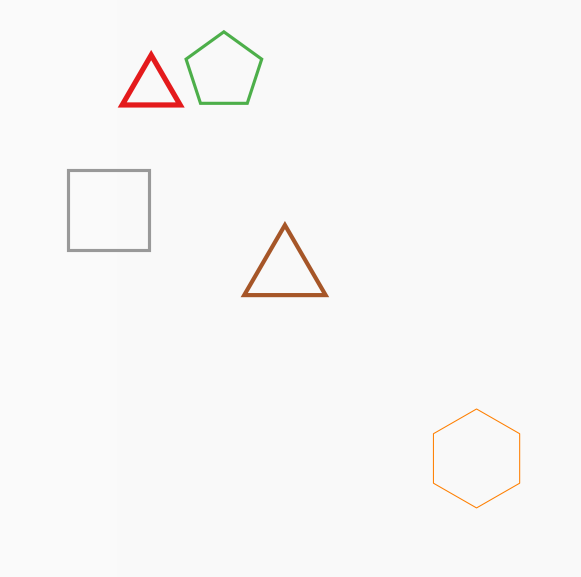[{"shape": "triangle", "thickness": 2.5, "radius": 0.29, "center": [0.26, 0.846]}, {"shape": "pentagon", "thickness": 1.5, "radius": 0.34, "center": [0.385, 0.876]}, {"shape": "hexagon", "thickness": 0.5, "radius": 0.43, "center": [0.82, 0.205]}, {"shape": "triangle", "thickness": 2, "radius": 0.4, "center": [0.49, 0.529]}, {"shape": "square", "thickness": 1.5, "radius": 0.35, "center": [0.186, 0.635]}]